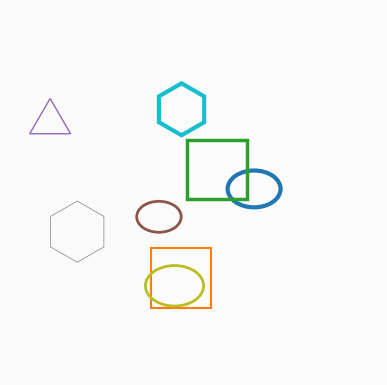[{"shape": "oval", "thickness": 3, "radius": 0.34, "center": [0.656, 0.509]}, {"shape": "square", "thickness": 1.5, "radius": 0.39, "center": [0.468, 0.279]}, {"shape": "square", "thickness": 2.5, "radius": 0.38, "center": [0.56, 0.56]}, {"shape": "triangle", "thickness": 1, "radius": 0.3, "center": [0.129, 0.683]}, {"shape": "oval", "thickness": 2, "radius": 0.29, "center": [0.41, 0.437]}, {"shape": "hexagon", "thickness": 0.5, "radius": 0.4, "center": [0.199, 0.398]}, {"shape": "oval", "thickness": 2, "radius": 0.38, "center": [0.45, 0.258]}, {"shape": "hexagon", "thickness": 3, "radius": 0.34, "center": [0.469, 0.716]}]